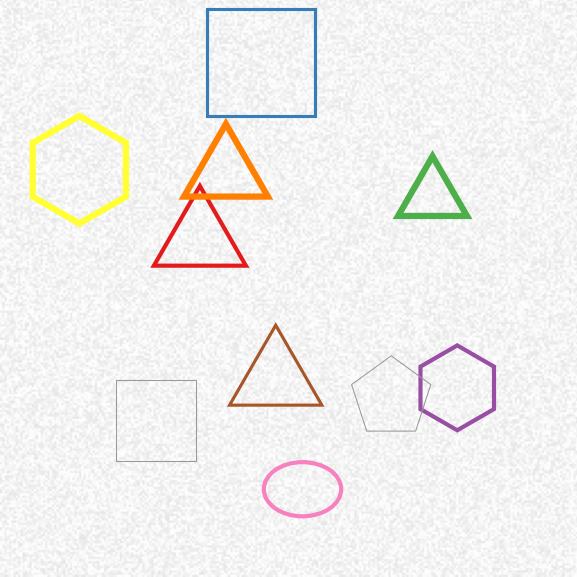[{"shape": "triangle", "thickness": 2, "radius": 0.46, "center": [0.346, 0.585]}, {"shape": "square", "thickness": 1.5, "radius": 0.47, "center": [0.451, 0.891]}, {"shape": "triangle", "thickness": 3, "radius": 0.34, "center": [0.749, 0.66]}, {"shape": "hexagon", "thickness": 2, "radius": 0.37, "center": [0.792, 0.328]}, {"shape": "triangle", "thickness": 3, "radius": 0.42, "center": [0.391, 0.701]}, {"shape": "hexagon", "thickness": 3, "radius": 0.47, "center": [0.137, 0.705]}, {"shape": "triangle", "thickness": 1.5, "radius": 0.46, "center": [0.477, 0.344]}, {"shape": "oval", "thickness": 2, "radius": 0.33, "center": [0.524, 0.152]}, {"shape": "square", "thickness": 0.5, "radius": 0.35, "center": [0.27, 0.271]}, {"shape": "pentagon", "thickness": 0.5, "radius": 0.36, "center": [0.677, 0.311]}]